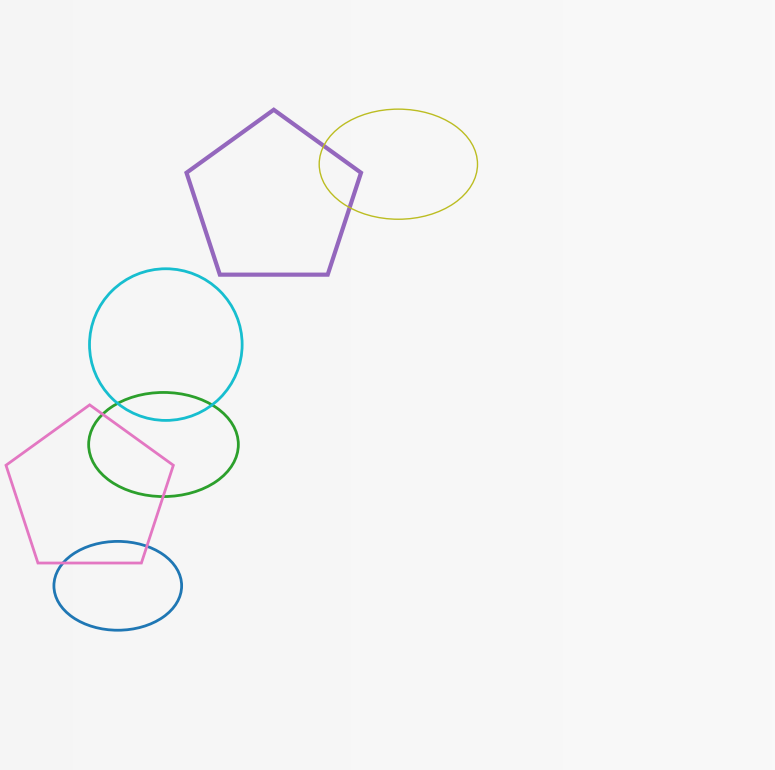[{"shape": "oval", "thickness": 1, "radius": 0.41, "center": [0.152, 0.239]}, {"shape": "oval", "thickness": 1, "radius": 0.48, "center": [0.211, 0.423]}, {"shape": "pentagon", "thickness": 1.5, "radius": 0.59, "center": [0.353, 0.739]}, {"shape": "pentagon", "thickness": 1, "radius": 0.57, "center": [0.116, 0.361]}, {"shape": "oval", "thickness": 0.5, "radius": 0.51, "center": [0.514, 0.787]}, {"shape": "circle", "thickness": 1, "radius": 0.49, "center": [0.214, 0.552]}]